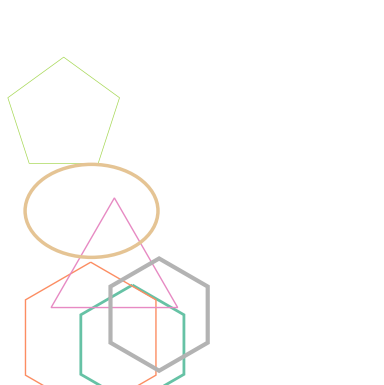[{"shape": "hexagon", "thickness": 2, "radius": 0.77, "center": [0.344, 0.105]}, {"shape": "hexagon", "thickness": 1, "radius": 0.98, "center": [0.236, 0.123]}, {"shape": "triangle", "thickness": 1, "radius": 0.95, "center": [0.297, 0.296]}, {"shape": "pentagon", "thickness": 0.5, "radius": 0.76, "center": [0.165, 0.699]}, {"shape": "oval", "thickness": 2.5, "radius": 0.86, "center": [0.238, 0.452]}, {"shape": "hexagon", "thickness": 3, "radius": 0.73, "center": [0.413, 0.183]}]